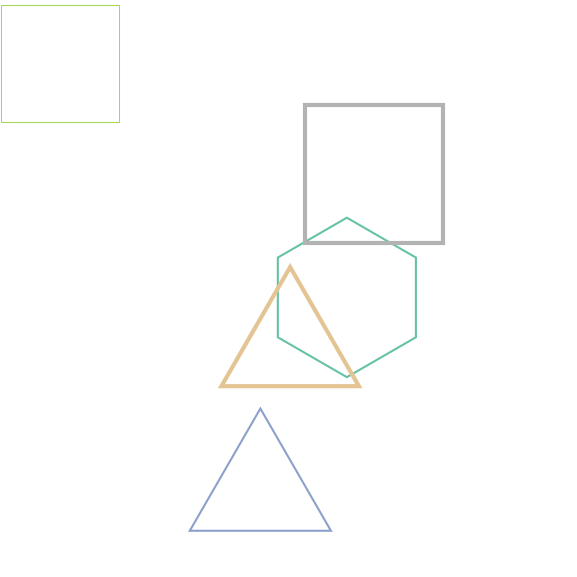[{"shape": "hexagon", "thickness": 1, "radius": 0.69, "center": [0.601, 0.484]}, {"shape": "triangle", "thickness": 1, "radius": 0.71, "center": [0.451, 0.151]}, {"shape": "square", "thickness": 0.5, "radius": 0.51, "center": [0.104, 0.889]}, {"shape": "triangle", "thickness": 2, "radius": 0.69, "center": [0.502, 0.399]}, {"shape": "square", "thickness": 2, "radius": 0.6, "center": [0.648, 0.698]}]